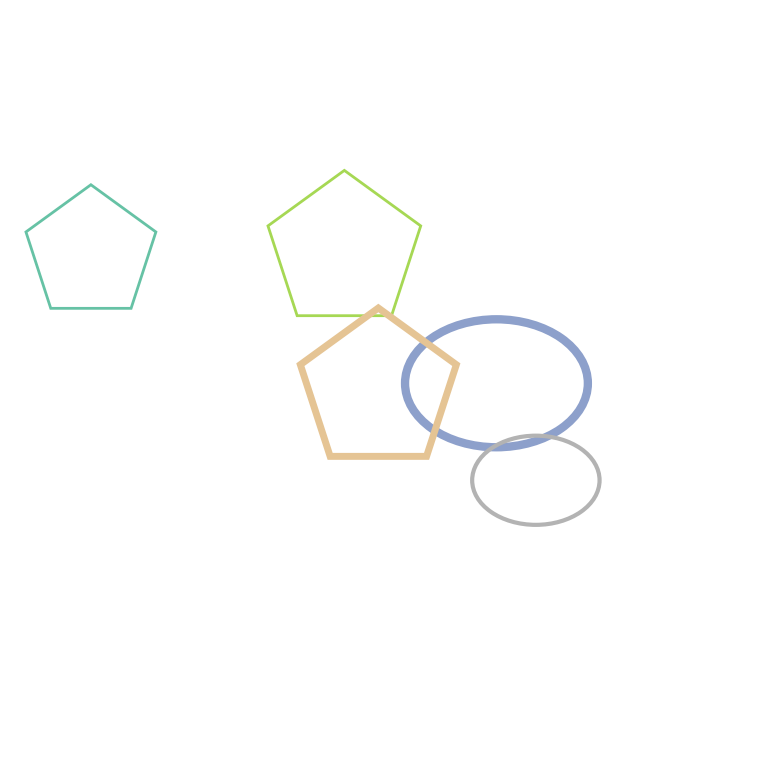[{"shape": "pentagon", "thickness": 1, "radius": 0.44, "center": [0.118, 0.671]}, {"shape": "oval", "thickness": 3, "radius": 0.59, "center": [0.645, 0.502]}, {"shape": "pentagon", "thickness": 1, "radius": 0.52, "center": [0.447, 0.674]}, {"shape": "pentagon", "thickness": 2.5, "radius": 0.53, "center": [0.491, 0.493]}, {"shape": "oval", "thickness": 1.5, "radius": 0.41, "center": [0.696, 0.376]}]